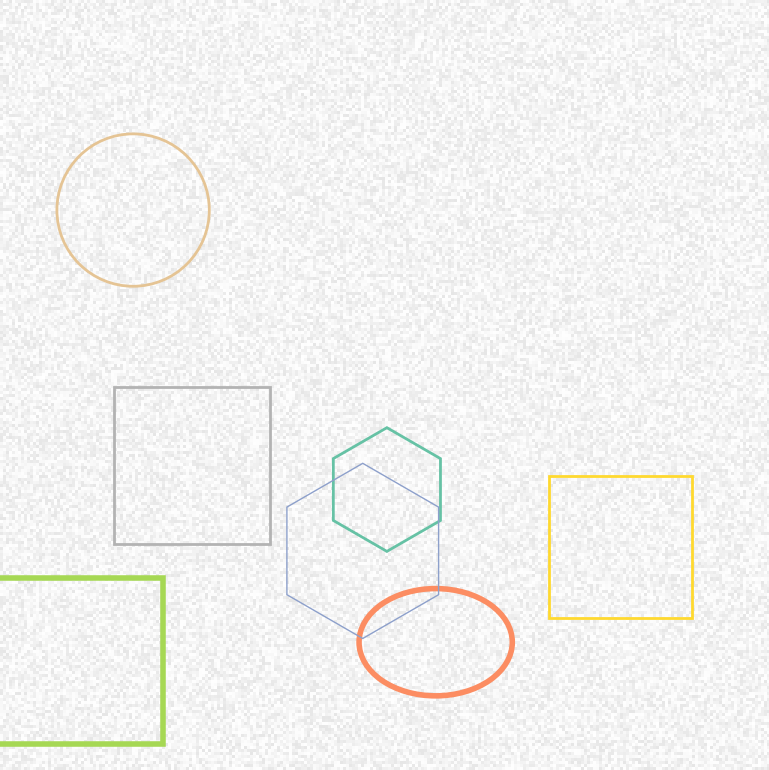[{"shape": "hexagon", "thickness": 1, "radius": 0.4, "center": [0.502, 0.364]}, {"shape": "oval", "thickness": 2, "radius": 0.5, "center": [0.566, 0.166]}, {"shape": "hexagon", "thickness": 0.5, "radius": 0.57, "center": [0.471, 0.285]}, {"shape": "square", "thickness": 2, "radius": 0.54, "center": [0.104, 0.142]}, {"shape": "square", "thickness": 1, "radius": 0.46, "center": [0.806, 0.29]}, {"shape": "circle", "thickness": 1, "radius": 0.49, "center": [0.173, 0.727]}, {"shape": "square", "thickness": 1, "radius": 0.51, "center": [0.249, 0.396]}]